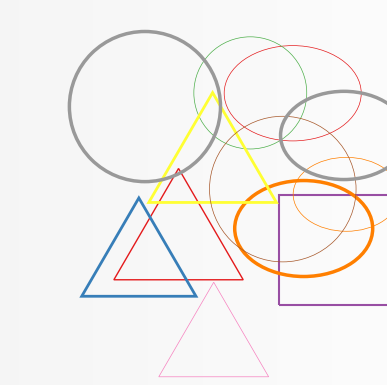[{"shape": "oval", "thickness": 0.5, "radius": 0.88, "center": [0.755, 0.758]}, {"shape": "triangle", "thickness": 1, "radius": 0.96, "center": [0.461, 0.37]}, {"shape": "triangle", "thickness": 2, "radius": 0.85, "center": [0.358, 0.316]}, {"shape": "circle", "thickness": 0.5, "radius": 0.73, "center": [0.646, 0.759]}, {"shape": "square", "thickness": 1.5, "radius": 0.71, "center": [0.862, 0.352]}, {"shape": "oval", "thickness": 2.5, "radius": 0.89, "center": [0.784, 0.406]}, {"shape": "oval", "thickness": 0.5, "radius": 0.69, "center": [0.894, 0.495]}, {"shape": "triangle", "thickness": 2, "radius": 0.95, "center": [0.549, 0.569]}, {"shape": "circle", "thickness": 0.5, "radius": 0.95, "center": [0.73, 0.509]}, {"shape": "triangle", "thickness": 0.5, "radius": 0.82, "center": [0.552, 0.103]}, {"shape": "circle", "thickness": 2.5, "radius": 0.97, "center": [0.374, 0.723]}, {"shape": "oval", "thickness": 2.5, "radius": 0.82, "center": [0.888, 0.648]}]